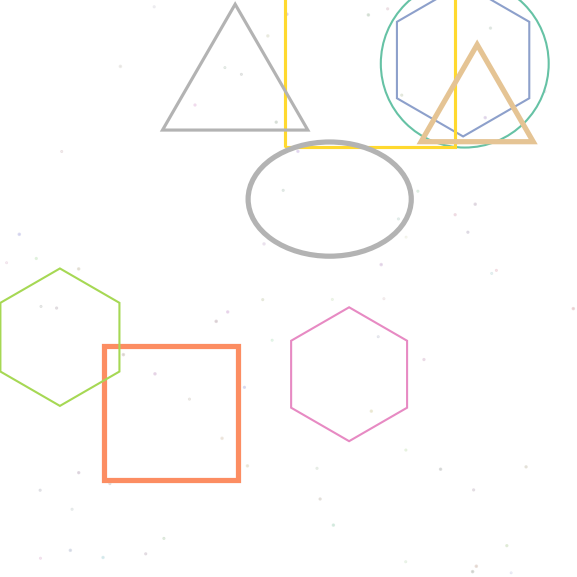[{"shape": "circle", "thickness": 1, "radius": 0.73, "center": [0.805, 0.889]}, {"shape": "square", "thickness": 2.5, "radius": 0.58, "center": [0.296, 0.284]}, {"shape": "hexagon", "thickness": 1, "radius": 0.66, "center": [0.802, 0.895]}, {"shape": "hexagon", "thickness": 1, "radius": 0.58, "center": [0.605, 0.351]}, {"shape": "hexagon", "thickness": 1, "radius": 0.6, "center": [0.104, 0.415]}, {"shape": "square", "thickness": 1.5, "radius": 0.74, "center": [0.641, 0.892]}, {"shape": "triangle", "thickness": 2.5, "radius": 0.56, "center": [0.826, 0.81]}, {"shape": "oval", "thickness": 2.5, "radius": 0.71, "center": [0.571, 0.654]}, {"shape": "triangle", "thickness": 1.5, "radius": 0.73, "center": [0.407, 0.847]}]